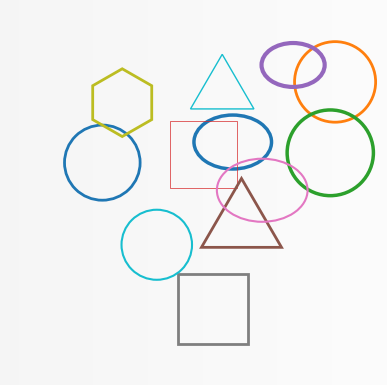[{"shape": "oval", "thickness": 2.5, "radius": 0.5, "center": [0.601, 0.631]}, {"shape": "circle", "thickness": 2, "radius": 0.49, "center": [0.264, 0.578]}, {"shape": "circle", "thickness": 2, "radius": 0.52, "center": [0.865, 0.787]}, {"shape": "circle", "thickness": 2.5, "radius": 0.56, "center": [0.852, 0.603]}, {"shape": "square", "thickness": 0.5, "radius": 0.44, "center": [0.525, 0.599]}, {"shape": "oval", "thickness": 3, "radius": 0.41, "center": [0.756, 0.831]}, {"shape": "triangle", "thickness": 2, "radius": 0.6, "center": [0.623, 0.417]}, {"shape": "oval", "thickness": 1.5, "radius": 0.59, "center": [0.677, 0.506]}, {"shape": "square", "thickness": 2, "radius": 0.45, "center": [0.549, 0.198]}, {"shape": "hexagon", "thickness": 2, "radius": 0.44, "center": [0.315, 0.733]}, {"shape": "triangle", "thickness": 1, "radius": 0.47, "center": [0.573, 0.764]}, {"shape": "circle", "thickness": 1.5, "radius": 0.45, "center": [0.405, 0.364]}]